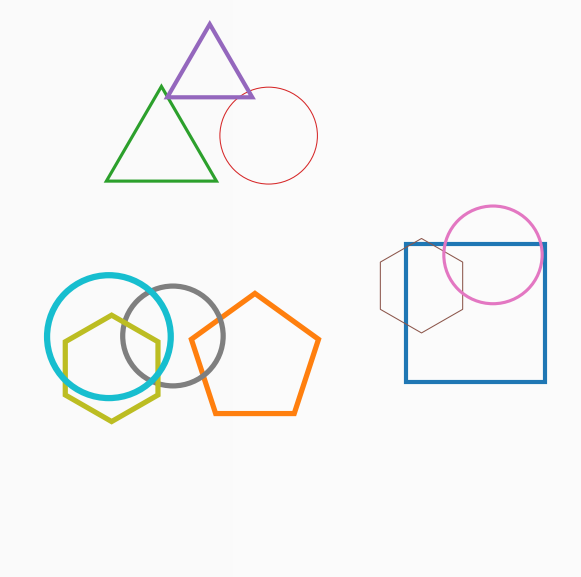[{"shape": "square", "thickness": 2, "radius": 0.6, "center": [0.818, 0.457]}, {"shape": "pentagon", "thickness": 2.5, "radius": 0.57, "center": [0.439, 0.376]}, {"shape": "triangle", "thickness": 1.5, "radius": 0.55, "center": [0.278, 0.74]}, {"shape": "circle", "thickness": 0.5, "radius": 0.42, "center": [0.462, 0.764]}, {"shape": "triangle", "thickness": 2, "radius": 0.42, "center": [0.361, 0.873]}, {"shape": "hexagon", "thickness": 0.5, "radius": 0.41, "center": [0.725, 0.504]}, {"shape": "circle", "thickness": 1.5, "radius": 0.42, "center": [0.848, 0.558]}, {"shape": "circle", "thickness": 2.5, "radius": 0.43, "center": [0.298, 0.417]}, {"shape": "hexagon", "thickness": 2.5, "radius": 0.46, "center": [0.192, 0.361]}, {"shape": "circle", "thickness": 3, "radius": 0.53, "center": [0.187, 0.416]}]